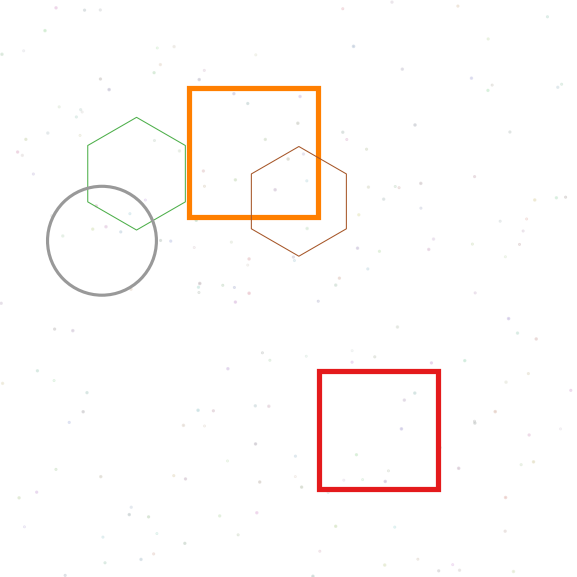[{"shape": "square", "thickness": 2.5, "radius": 0.51, "center": [0.656, 0.255]}, {"shape": "hexagon", "thickness": 0.5, "radius": 0.49, "center": [0.236, 0.698]}, {"shape": "square", "thickness": 2.5, "radius": 0.56, "center": [0.439, 0.735]}, {"shape": "hexagon", "thickness": 0.5, "radius": 0.47, "center": [0.518, 0.65]}, {"shape": "circle", "thickness": 1.5, "radius": 0.47, "center": [0.177, 0.582]}]